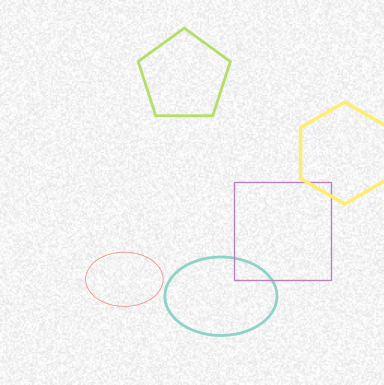[{"shape": "oval", "thickness": 2, "radius": 0.73, "center": [0.574, 0.231]}, {"shape": "oval", "thickness": 0.5, "radius": 0.5, "center": [0.323, 0.275]}, {"shape": "pentagon", "thickness": 2, "radius": 0.63, "center": [0.479, 0.801]}, {"shape": "square", "thickness": 1, "radius": 0.63, "center": [0.734, 0.401]}, {"shape": "hexagon", "thickness": 2.5, "radius": 0.66, "center": [0.895, 0.602]}]